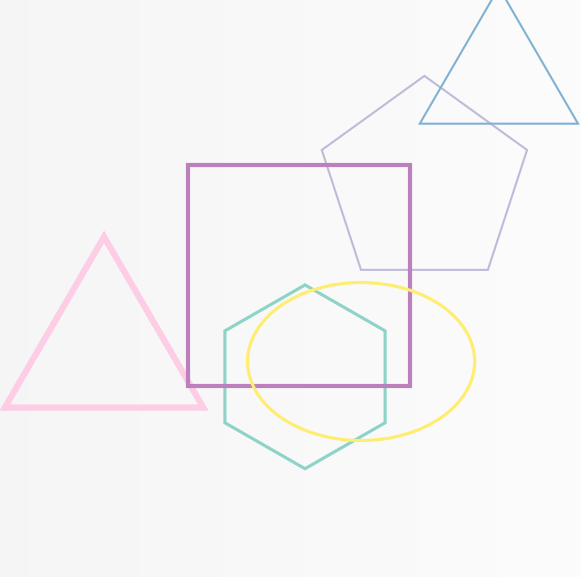[{"shape": "hexagon", "thickness": 1.5, "radius": 0.8, "center": [0.525, 0.347]}, {"shape": "pentagon", "thickness": 1, "radius": 0.93, "center": [0.73, 0.682]}, {"shape": "triangle", "thickness": 1, "radius": 0.79, "center": [0.858, 0.864]}, {"shape": "triangle", "thickness": 3, "radius": 0.99, "center": [0.179, 0.392]}, {"shape": "square", "thickness": 2, "radius": 0.96, "center": [0.515, 0.522]}, {"shape": "oval", "thickness": 1.5, "radius": 0.98, "center": [0.621, 0.373]}]